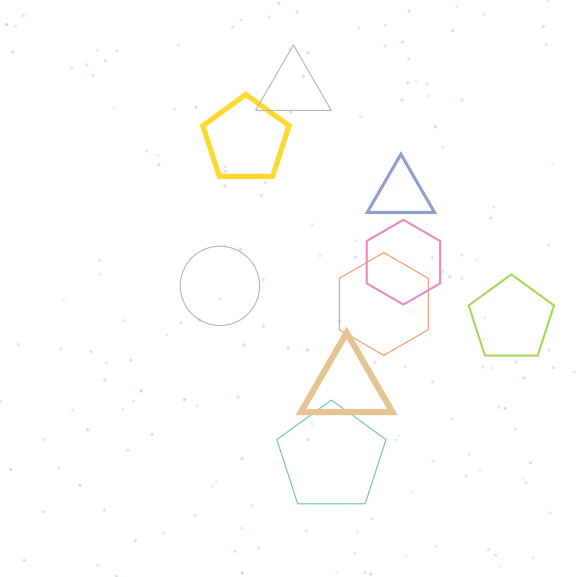[{"shape": "pentagon", "thickness": 0.5, "radius": 0.5, "center": [0.574, 0.207]}, {"shape": "hexagon", "thickness": 0.5, "radius": 0.44, "center": [0.665, 0.473]}, {"shape": "triangle", "thickness": 1.5, "radius": 0.34, "center": [0.694, 0.665]}, {"shape": "hexagon", "thickness": 1, "radius": 0.37, "center": [0.699, 0.545]}, {"shape": "pentagon", "thickness": 1, "radius": 0.39, "center": [0.885, 0.446]}, {"shape": "pentagon", "thickness": 2.5, "radius": 0.39, "center": [0.426, 0.757]}, {"shape": "triangle", "thickness": 3, "radius": 0.46, "center": [0.6, 0.331]}, {"shape": "circle", "thickness": 0.5, "radius": 0.34, "center": [0.381, 0.504]}, {"shape": "triangle", "thickness": 0.5, "radius": 0.38, "center": [0.508, 0.846]}]